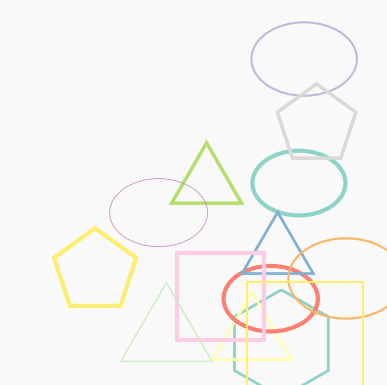[{"shape": "oval", "thickness": 3, "radius": 0.6, "center": [0.771, 0.525]}, {"shape": "hexagon", "thickness": 2, "radius": 0.7, "center": [0.726, 0.107]}, {"shape": "triangle", "thickness": 2, "radius": 0.58, "center": [0.65, 0.124]}, {"shape": "oval", "thickness": 1.5, "radius": 0.68, "center": [0.785, 0.847]}, {"shape": "oval", "thickness": 3, "radius": 0.61, "center": [0.699, 0.224]}, {"shape": "triangle", "thickness": 2, "radius": 0.53, "center": [0.717, 0.343]}, {"shape": "oval", "thickness": 1.5, "radius": 0.74, "center": [0.893, 0.277]}, {"shape": "triangle", "thickness": 2.5, "radius": 0.52, "center": [0.533, 0.524]}, {"shape": "square", "thickness": 3, "radius": 0.56, "center": [0.569, 0.23]}, {"shape": "pentagon", "thickness": 2.5, "radius": 0.53, "center": [0.817, 0.675]}, {"shape": "oval", "thickness": 0.5, "radius": 0.63, "center": [0.409, 0.448]}, {"shape": "triangle", "thickness": 1, "radius": 0.68, "center": [0.429, 0.129]}, {"shape": "pentagon", "thickness": 3, "radius": 0.56, "center": [0.246, 0.296]}, {"shape": "square", "thickness": 1.5, "radius": 0.75, "center": [0.787, 0.117]}]